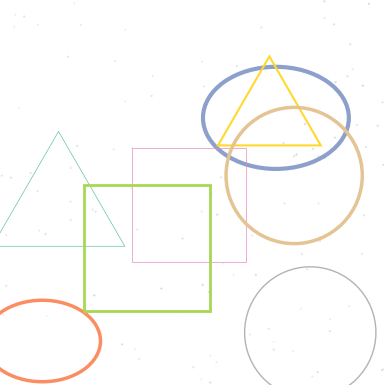[{"shape": "triangle", "thickness": 0.5, "radius": 0.99, "center": [0.152, 0.46]}, {"shape": "oval", "thickness": 2.5, "radius": 0.76, "center": [0.11, 0.114]}, {"shape": "oval", "thickness": 3, "radius": 0.95, "center": [0.717, 0.694]}, {"shape": "square", "thickness": 0.5, "radius": 0.74, "center": [0.491, 0.467]}, {"shape": "square", "thickness": 2, "radius": 0.82, "center": [0.383, 0.355]}, {"shape": "triangle", "thickness": 1.5, "radius": 0.77, "center": [0.7, 0.699]}, {"shape": "circle", "thickness": 2.5, "radius": 0.88, "center": [0.764, 0.544]}, {"shape": "circle", "thickness": 1, "radius": 0.85, "center": [0.806, 0.136]}]